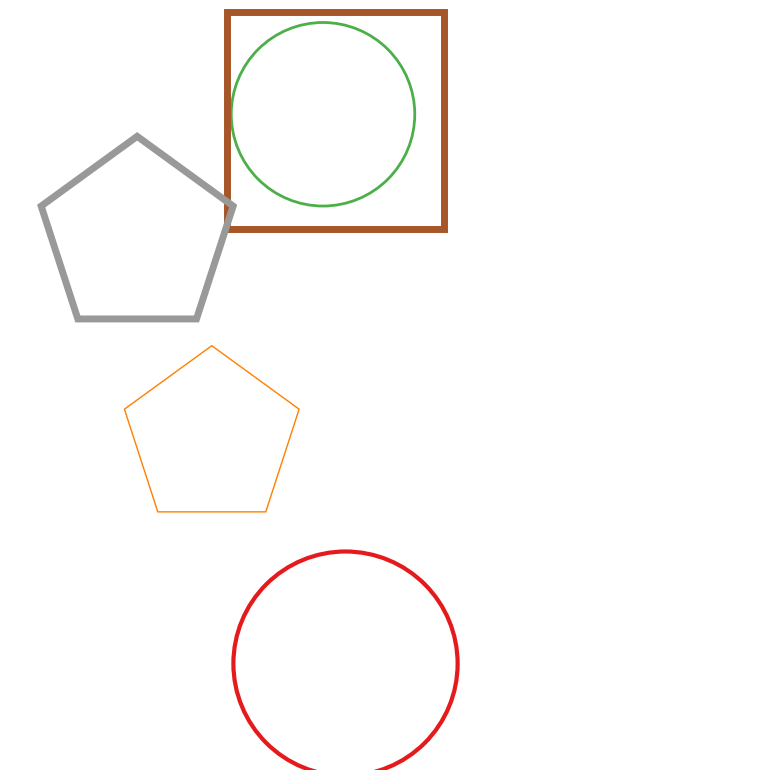[{"shape": "circle", "thickness": 1.5, "radius": 0.73, "center": [0.449, 0.138]}, {"shape": "circle", "thickness": 1, "radius": 0.6, "center": [0.419, 0.852]}, {"shape": "pentagon", "thickness": 0.5, "radius": 0.6, "center": [0.275, 0.432]}, {"shape": "square", "thickness": 2.5, "radius": 0.7, "center": [0.435, 0.843]}, {"shape": "pentagon", "thickness": 2.5, "radius": 0.66, "center": [0.178, 0.692]}]